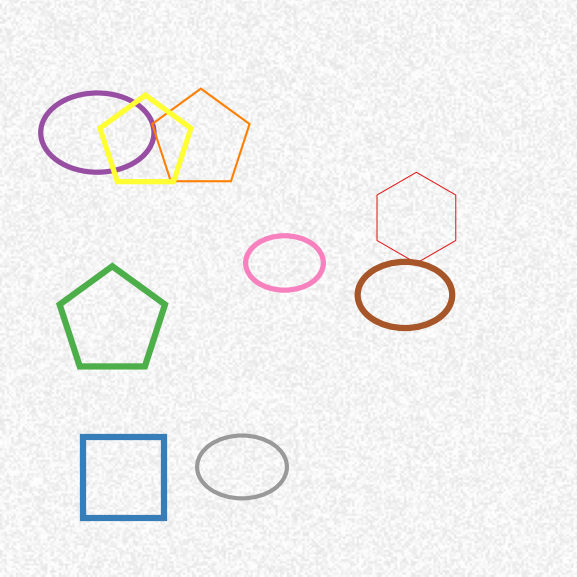[{"shape": "hexagon", "thickness": 0.5, "radius": 0.39, "center": [0.721, 0.622]}, {"shape": "square", "thickness": 3, "radius": 0.35, "center": [0.214, 0.172]}, {"shape": "pentagon", "thickness": 3, "radius": 0.48, "center": [0.195, 0.442]}, {"shape": "oval", "thickness": 2.5, "radius": 0.49, "center": [0.169, 0.77]}, {"shape": "pentagon", "thickness": 1, "radius": 0.44, "center": [0.348, 0.757]}, {"shape": "pentagon", "thickness": 2.5, "radius": 0.41, "center": [0.252, 0.752]}, {"shape": "oval", "thickness": 3, "radius": 0.41, "center": [0.701, 0.488]}, {"shape": "oval", "thickness": 2.5, "radius": 0.34, "center": [0.493, 0.544]}, {"shape": "oval", "thickness": 2, "radius": 0.39, "center": [0.419, 0.191]}]